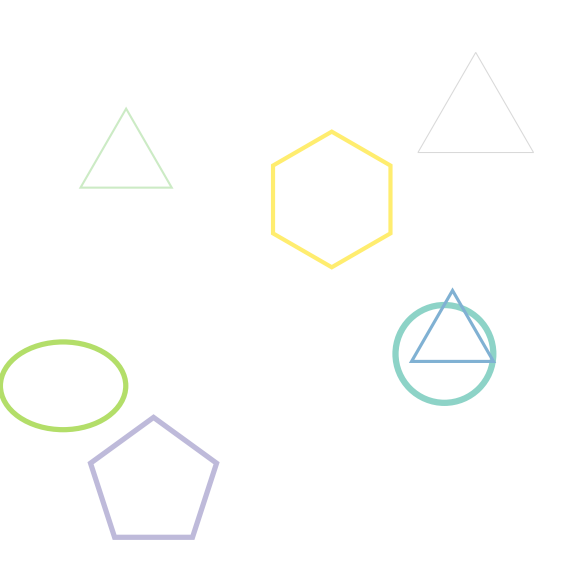[{"shape": "circle", "thickness": 3, "radius": 0.42, "center": [0.77, 0.386]}, {"shape": "pentagon", "thickness": 2.5, "radius": 0.57, "center": [0.266, 0.162]}, {"shape": "triangle", "thickness": 1.5, "radius": 0.41, "center": [0.784, 0.414]}, {"shape": "oval", "thickness": 2.5, "radius": 0.54, "center": [0.109, 0.331]}, {"shape": "triangle", "thickness": 0.5, "radius": 0.58, "center": [0.824, 0.793]}, {"shape": "triangle", "thickness": 1, "radius": 0.46, "center": [0.218, 0.72]}, {"shape": "hexagon", "thickness": 2, "radius": 0.59, "center": [0.574, 0.654]}]